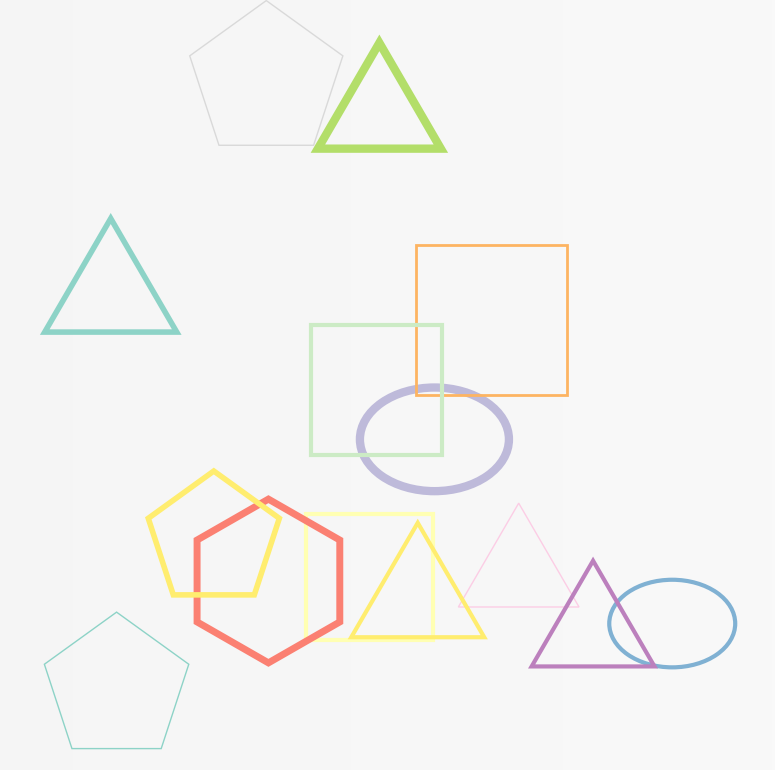[{"shape": "pentagon", "thickness": 0.5, "radius": 0.49, "center": [0.15, 0.107]}, {"shape": "triangle", "thickness": 2, "radius": 0.49, "center": [0.143, 0.618]}, {"shape": "square", "thickness": 1.5, "radius": 0.41, "center": [0.477, 0.25]}, {"shape": "oval", "thickness": 3, "radius": 0.48, "center": [0.561, 0.429]}, {"shape": "hexagon", "thickness": 2.5, "radius": 0.53, "center": [0.346, 0.245]}, {"shape": "oval", "thickness": 1.5, "radius": 0.41, "center": [0.867, 0.19]}, {"shape": "square", "thickness": 1, "radius": 0.49, "center": [0.635, 0.585]}, {"shape": "triangle", "thickness": 3, "radius": 0.46, "center": [0.49, 0.853]}, {"shape": "triangle", "thickness": 0.5, "radius": 0.45, "center": [0.669, 0.257]}, {"shape": "pentagon", "thickness": 0.5, "radius": 0.52, "center": [0.344, 0.895]}, {"shape": "triangle", "thickness": 1.5, "radius": 0.46, "center": [0.765, 0.18]}, {"shape": "square", "thickness": 1.5, "radius": 0.42, "center": [0.486, 0.493]}, {"shape": "pentagon", "thickness": 2, "radius": 0.44, "center": [0.276, 0.299]}, {"shape": "triangle", "thickness": 1.5, "radius": 0.5, "center": [0.539, 0.222]}]